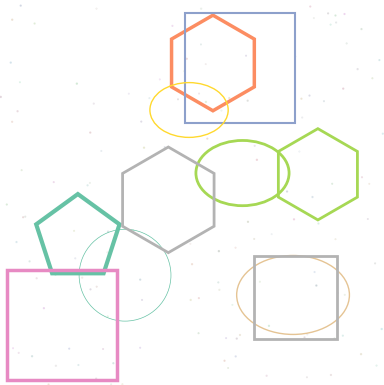[{"shape": "circle", "thickness": 0.5, "radius": 0.6, "center": [0.325, 0.285]}, {"shape": "pentagon", "thickness": 3, "radius": 0.57, "center": [0.202, 0.382]}, {"shape": "hexagon", "thickness": 2.5, "radius": 0.62, "center": [0.553, 0.836]}, {"shape": "square", "thickness": 1.5, "radius": 0.72, "center": [0.623, 0.823]}, {"shape": "square", "thickness": 2.5, "radius": 0.71, "center": [0.16, 0.155]}, {"shape": "hexagon", "thickness": 2, "radius": 0.59, "center": [0.826, 0.547]}, {"shape": "oval", "thickness": 2, "radius": 0.6, "center": [0.63, 0.55]}, {"shape": "oval", "thickness": 1, "radius": 0.51, "center": [0.491, 0.714]}, {"shape": "oval", "thickness": 1, "radius": 0.73, "center": [0.761, 0.234]}, {"shape": "hexagon", "thickness": 2, "radius": 0.69, "center": [0.437, 0.481]}, {"shape": "square", "thickness": 2, "radius": 0.54, "center": [0.767, 0.227]}]